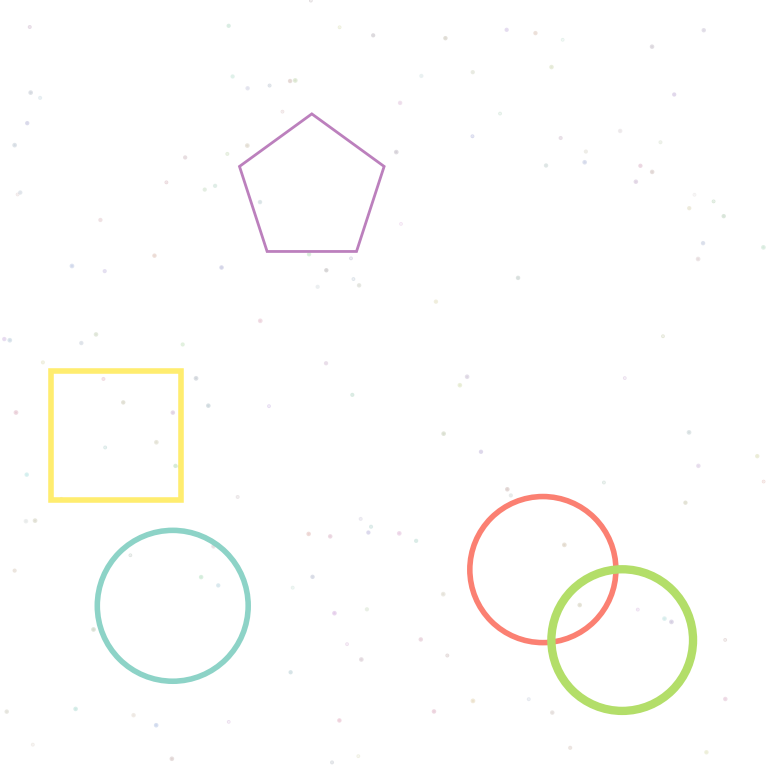[{"shape": "circle", "thickness": 2, "radius": 0.49, "center": [0.224, 0.213]}, {"shape": "circle", "thickness": 2, "radius": 0.47, "center": [0.705, 0.26]}, {"shape": "circle", "thickness": 3, "radius": 0.46, "center": [0.808, 0.169]}, {"shape": "pentagon", "thickness": 1, "radius": 0.49, "center": [0.405, 0.753]}, {"shape": "square", "thickness": 2, "radius": 0.42, "center": [0.151, 0.434]}]